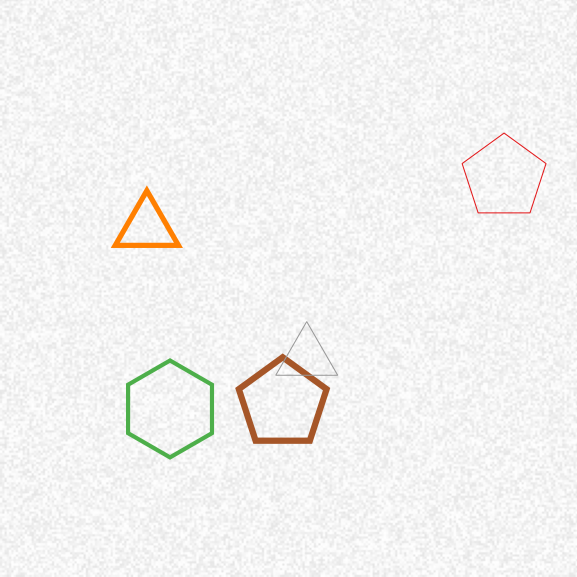[{"shape": "pentagon", "thickness": 0.5, "radius": 0.38, "center": [0.873, 0.692]}, {"shape": "hexagon", "thickness": 2, "radius": 0.42, "center": [0.294, 0.291]}, {"shape": "triangle", "thickness": 2.5, "radius": 0.32, "center": [0.254, 0.606]}, {"shape": "pentagon", "thickness": 3, "radius": 0.4, "center": [0.49, 0.301]}, {"shape": "triangle", "thickness": 0.5, "radius": 0.31, "center": [0.531, 0.38]}]